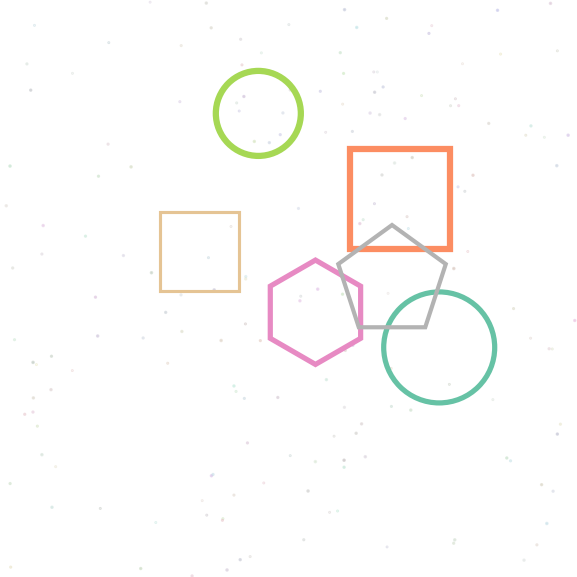[{"shape": "circle", "thickness": 2.5, "radius": 0.48, "center": [0.761, 0.398]}, {"shape": "square", "thickness": 3, "radius": 0.43, "center": [0.693, 0.655]}, {"shape": "hexagon", "thickness": 2.5, "radius": 0.45, "center": [0.546, 0.458]}, {"shape": "circle", "thickness": 3, "radius": 0.37, "center": [0.447, 0.803]}, {"shape": "square", "thickness": 1.5, "radius": 0.34, "center": [0.345, 0.564]}, {"shape": "pentagon", "thickness": 2, "radius": 0.49, "center": [0.679, 0.512]}]